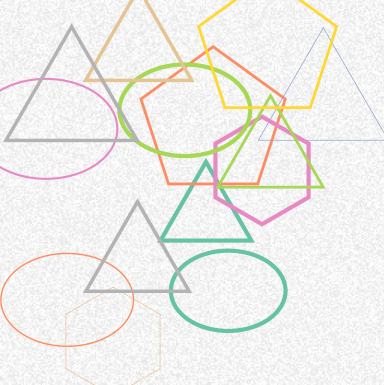[{"shape": "triangle", "thickness": 3, "radius": 0.68, "center": [0.535, 0.443]}, {"shape": "oval", "thickness": 3, "radius": 0.74, "center": [0.593, 0.245]}, {"shape": "oval", "thickness": 1, "radius": 0.86, "center": [0.175, 0.221]}, {"shape": "pentagon", "thickness": 2, "radius": 0.99, "center": [0.554, 0.682]}, {"shape": "triangle", "thickness": 0.5, "radius": 0.97, "center": [0.84, 0.733]}, {"shape": "oval", "thickness": 1.5, "radius": 0.93, "center": [0.119, 0.665]}, {"shape": "hexagon", "thickness": 3, "radius": 0.7, "center": [0.681, 0.557]}, {"shape": "triangle", "thickness": 2, "radius": 0.79, "center": [0.703, 0.593]}, {"shape": "oval", "thickness": 3, "radius": 0.85, "center": [0.48, 0.714]}, {"shape": "pentagon", "thickness": 2, "radius": 0.94, "center": [0.695, 0.873]}, {"shape": "hexagon", "thickness": 0.5, "radius": 0.71, "center": [0.293, 0.113]}, {"shape": "triangle", "thickness": 2.5, "radius": 0.8, "center": [0.36, 0.871]}, {"shape": "triangle", "thickness": 2.5, "radius": 0.98, "center": [0.186, 0.734]}, {"shape": "triangle", "thickness": 2.5, "radius": 0.77, "center": [0.357, 0.321]}]